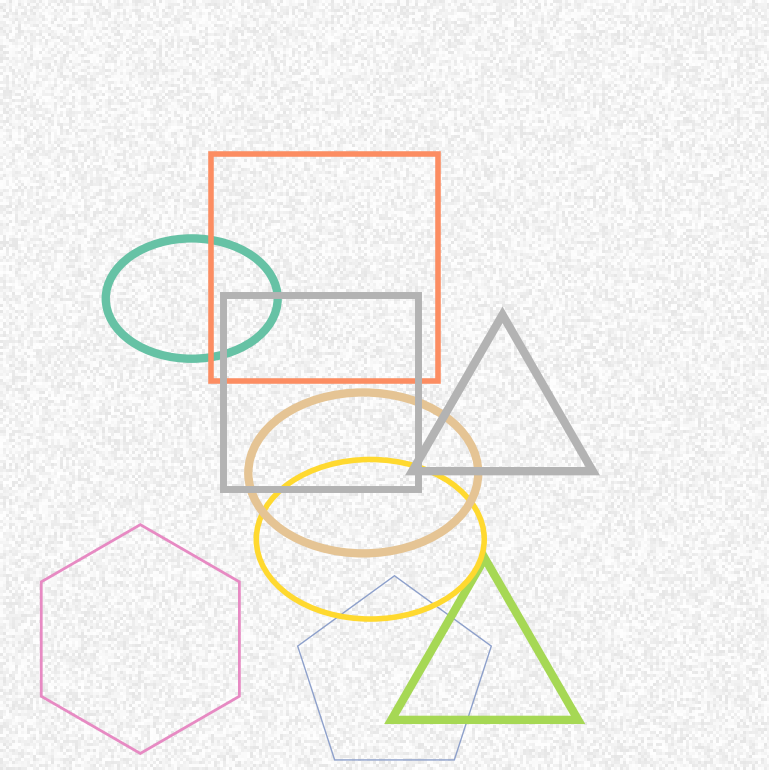[{"shape": "oval", "thickness": 3, "radius": 0.56, "center": [0.249, 0.612]}, {"shape": "square", "thickness": 2, "radius": 0.74, "center": [0.421, 0.652]}, {"shape": "pentagon", "thickness": 0.5, "radius": 0.66, "center": [0.512, 0.12]}, {"shape": "hexagon", "thickness": 1, "radius": 0.74, "center": [0.182, 0.17]}, {"shape": "triangle", "thickness": 3, "radius": 0.7, "center": [0.63, 0.135]}, {"shape": "oval", "thickness": 2, "radius": 0.74, "center": [0.481, 0.3]}, {"shape": "oval", "thickness": 3, "radius": 0.75, "center": [0.472, 0.386]}, {"shape": "triangle", "thickness": 3, "radius": 0.68, "center": [0.653, 0.456]}, {"shape": "square", "thickness": 2.5, "radius": 0.63, "center": [0.416, 0.491]}]